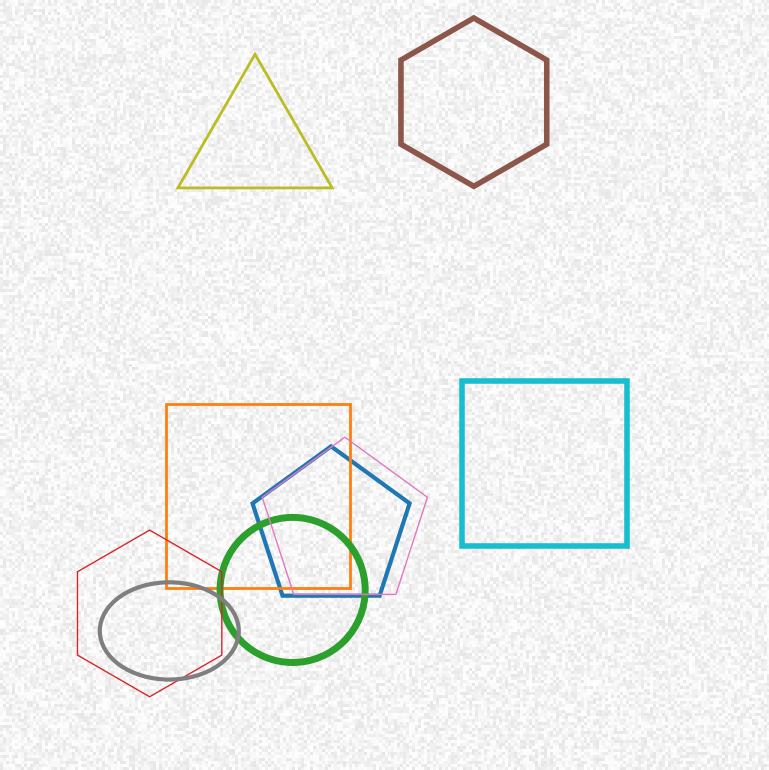[{"shape": "pentagon", "thickness": 1.5, "radius": 0.54, "center": [0.43, 0.313]}, {"shape": "square", "thickness": 1, "radius": 0.6, "center": [0.335, 0.356]}, {"shape": "circle", "thickness": 2.5, "radius": 0.47, "center": [0.38, 0.234]}, {"shape": "hexagon", "thickness": 0.5, "radius": 0.54, "center": [0.194, 0.203]}, {"shape": "hexagon", "thickness": 2, "radius": 0.55, "center": [0.615, 0.867]}, {"shape": "pentagon", "thickness": 0.5, "radius": 0.56, "center": [0.448, 0.319]}, {"shape": "oval", "thickness": 1.5, "radius": 0.45, "center": [0.22, 0.181]}, {"shape": "triangle", "thickness": 1, "radius": 0.58, "center": [0.331, 0.814]}, {"shape": "square", "thickness": 2, "radius": 0.54, "center": [0.708, 0.398]}]